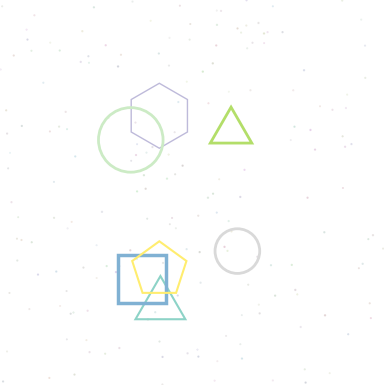[{"shape": "triangle", "thickness": 1.5, "radius": 0.37, "center": [0.417, 0.208]}, {"shape": "hexagon", "thickness": 1, "radius": 0.42, "center": [0.414, 0.699]}, {"shape": "square", "thickness": 2.5, "radius": 0.31, "center": [0.369, 0.276]}, {"shape": "triangle", "thickness": 2, "radius": 0.31, "center": [0.6, 0.659]}, {"shape": "circle", "thickness": 2, "radius": 0.29, "center": [0.617, 0.348]}, {"shape": "circle", "thickness": 2, "radius": 0.42, "center": [0.34, 0.637]}, {"shape": "pentagon", "thickness": 1.5, "radius": 0.37, "center": [0.414, 0.299]}]